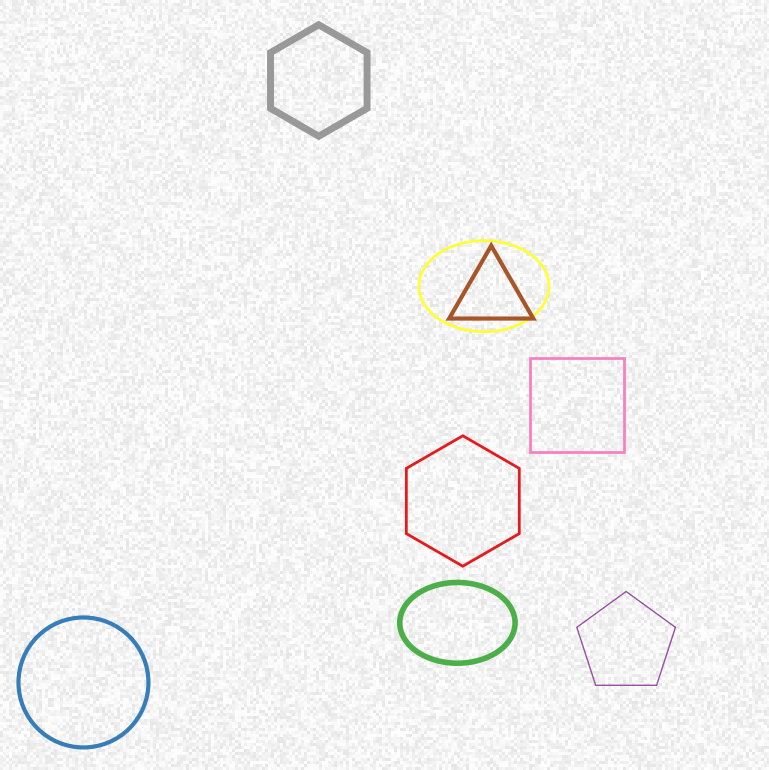[{"shape": "hexagon", "thickness": 1, "radius": 0.42, "center": [0.601, 0.349]}, {"shape": "circle", "thickness": 1.5, "radius": 0.42, "center": [0.108, 0.114]}, {"shape": "oval", "thickness": 2, "radius": 0.37, "center": [0.594, 0.191]}, {"shape": "pentagon", "thickness": 0.5, "radius": 0.34, "center": [0.813, 0.164]}, {"shape": "oval", "thickness": 1, "radius": 0.42, "center": [0.629, 0.628]}, {"shape": "triangle", "thickness": 1.5, "radius": 0.32, "center": [0.638, 0.618]}, {"shape": "square", "thickness": 1, "radius": 0.3, "center": [0.749, 0.474]}, {"shape": "hexagon", "thickness": 2.5, "radius": 0.36, "center": [0.414, 0.895]}]